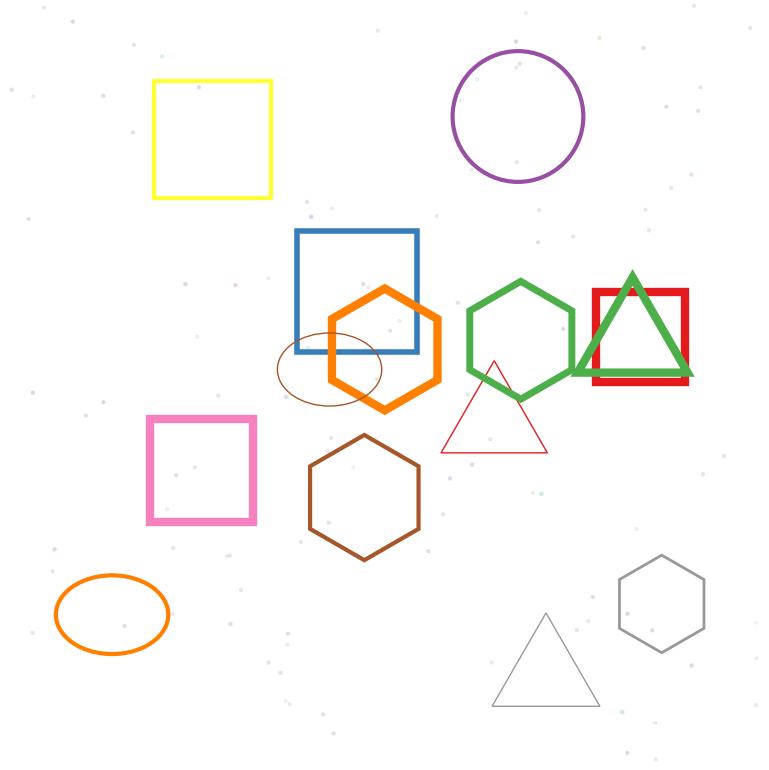[{"shape": "triangle", "thickness": 0.5, "radius": 0.4, "center": [0.642, 0.452]}, {"shape": "square", "thickness": 3, "radius": 0.29, "center": [0.831, 0.562]}, {"shape": "square", "thickness": 2, "radius": 0.39, "center": [0.464, 0.621]}, {"shape": "triangle", "thickness": 3, "radius": 0.41, "center": [0.822, 0.557]}, {"shape": "hexagon", "thickness": 2.5, "radius": 0.38, "center": [0.676, 0.558]}, {"shape": "circle", "thickness": 1.5, "radius": 0.42, "center": [0.673, 0.849]}, {"shape": "hexagon", "thickness": 3, "radius": 0.4, "center": [0.5, 0.546]}, {"shape": "oval", "thickness": 1.5, "radius": 0.36, "center": [0.146, 0.202]}, {"shape": "square", "thickness": 1.5, "radius": 0.38, "center": [0.276, 0.819]}, {"shape": "hexagon", "thickness": 1.5, "radius": 0.41, "center": [0.473, 0.354]}, {"shape": "oval", "thickness": 0.5, "radius": 0.34, "center": [0.428, 0.52]}, {"shape": "square", "thickness": 3, "radius": 0.33, "center": [0.262, 0.389]}, {"shape": "triangle", "thickness": 0.5, "radius": 0.4, "center": [0.709, 0.123]}, {"shape": "hexagon", "thickness": 1, "radius": 0.32, "center": [0.859, 0.216]}]